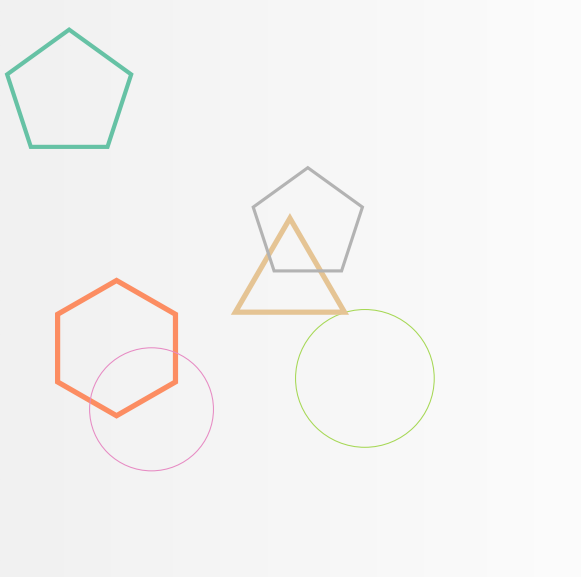[{"shape": "pentagon", "thickness": 2, "radius": 0.56, "center": [0.119, 0.836]}, {"shape": "hexagon", "thickness": 2.5, "radius": 0.59, "center": [0.201, 0.396]}, {"shape": "circle", "thickness": 0.5, "radius": 0.53, "center": [0.261, 0.29]}, {"shape": "circle", "thickness": 0.5, "radius": 0.6, "center": [0.628, 0.344]}, {"shape": "triangle", "thickness": 2.5, "radius": 0.54, "center": [0.499, 0.513]}, {"shape": "pentagon", "thickness": 1.5, "radius": 0.49, "center": [0.53, 0.61]}]